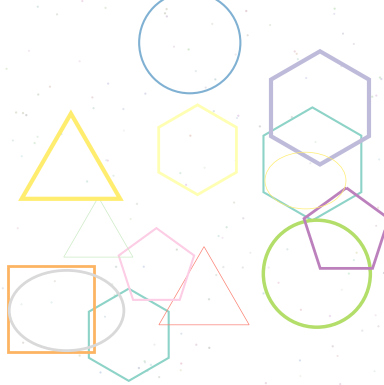[{"shape": "hexagon", "thickness": 1.5, "radius": 0.73, "center": [0.811, 0.574]}, {"shape": "hexagon", "thickness": 1.5, "radius": 0.6, "center": [0.334, 0.13]}, {"shape": "hexagon", "thickness": 2, "radius": 0.58, "center": [0.513, 0.611]}, {"shape": "hexagon", "thickness": 3, "radius": 0.73, "center": [0.831, 0.72]}, {"shape": "triangle", "thickness": 0.5, "radius": 0.68, "center": [0.53, 0.224]}, {"shape": "circle", "thickness": 1.5, "radius": 0.66, "center": [0.493, 0.889]}, {"shape": "square", "thickness": 2, "radius": 0.56, "center": [0.133, 0.196]}, {"shape": "circle", "thickness": 2.5, "radius": 0.69, "center": [0.823, 0.289]}, {"shape": "pentagon", "thickness": 1.5, "radius": 0.52, "center": [0.406, 0.304]}, {"shape": "oval", "thickness": 2, "radius": 0.74, "center": [0.173, 0.193]}, {"shape": "pentagon", "thickness": 2, "radius": 0.58, "center": [0.9, 0.397]}, {"shape": "triangle", "thickness": 0.5, "radius": 0.52, "center": [0.255, 0.384]}, {"shape": "oval", "thickness": 0.5, "radius": 0.53, "center": [0.793, 0.531]}, {"shape": "triangle", "thickness": 3, "radius": 0.74, "center": [0.184, 0.557]}]